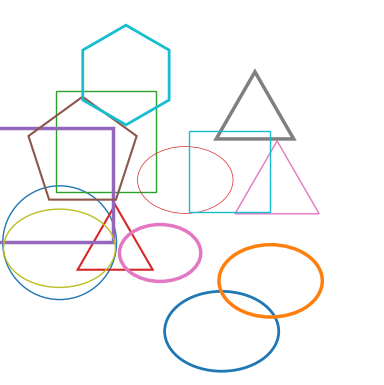[{"shape": "oval", "thickness": 2, "radius": 0.74, "center": [0.576, 0.14]}, {"shape": "circle", "thickness": 1, "radius": 0.74, "center": [0.155, 0.37]}, {"shape": "oval", "thickness": 2.5, "radius": 0.67, "center": [0.703, 0.271]}, {"shape": "square", "thickness": 1, "radius": 0.65, "center": [0.275, 0.633]}, {"shape": "oval", "thickness": 0.5, "radius": 0.62, "center": [0.481, 0.533]}, {"shape": "triangle", "thickness": 1.5, "radius": 0.56, "center": [0.299, 0.356]}, {"shape": "square", "thickness": 2.5, "radius": 0.75, "center": [0.144, 0.52]}, {"shape": "pentagon", "thickness": 1.5, "radius": 0.74, "center": [0.214, 0.601]}, {"shape": "triangle", "thickness": 1, "radius": 0.63, "center": [0.72, 0.508]}, {"shape": "oval", "thickness": 2.5, "radius": 0.53, "center": [0.416, 0.343]}, {"shape": "triangle", "thickness": 2.5, "radius": 0.58, "center": [0.662, 0.697]}, {"shape": "oval", "thickness": 1, "radius": 0.73, "center": [0.154, 0.355]}, {"shape": "hexagon", "thickness": 2, "radius": 0.65, "center": [0.327, 0.805]}, {"shape": "square", "thickness": 1, "radius": 0.52, "center": [0.595, 0.555]}]